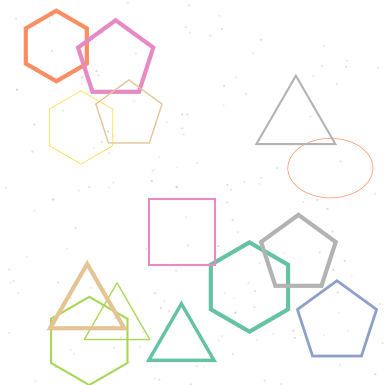[{"shape": "hexagon", "thickness": 3, "radius": 0.58, "center": [0.648, 0.254]}, {"shape": "triangle", "thickness": 2.5, "radius": 0.49, "center": [0.471, 0.113]}, {"shape": "hexagon", "thickness": 3, "radius": 0.46, "center": [0.146, 0.88]}, {"shape": "oval", "thickness": 0.5, "radius": 0.55, "center": [0.858, 0.563]}, {"shape": "pentagon", "thickness": 2, "radius": 0.54, "center": [0.875, 0.163]}, {"shape": "square", "thickness": 1.5, "radius": 0.43, "center": [0.472, 0.397]}, {"shape": "pentagon", "thickness": 3, "radius": 0.51, "center": [0.301, 0.845]}, {"shape": "triangle", "thickness": 1, "radius": 0.49, "center": [0.304, 0.167]}, {"shape": "hexagon", "thickness": 1.5, "radius": 0.57, "center": [0.232, 0.114]}, {"shape": "hexagon", "thickness": 0.5, "radius": 0.48, "center": [0.211, 0.669]}, {"shape": "pentagon", "thickness": 1, "radius": 0.45, "center": [0.335, 0.702]}, {"shape": "triangle", "thickness": 3, "radius": 0.56, "center": [0.226, 0.203]}, {"shape": "pentagon", "thickness": 3, "radius": 0.51, "center": [0.775, 0.34]}, {"shape": "triangle", "thickness": 1.5, "radius": 0.59, "center": [0.769, 0.685]}]